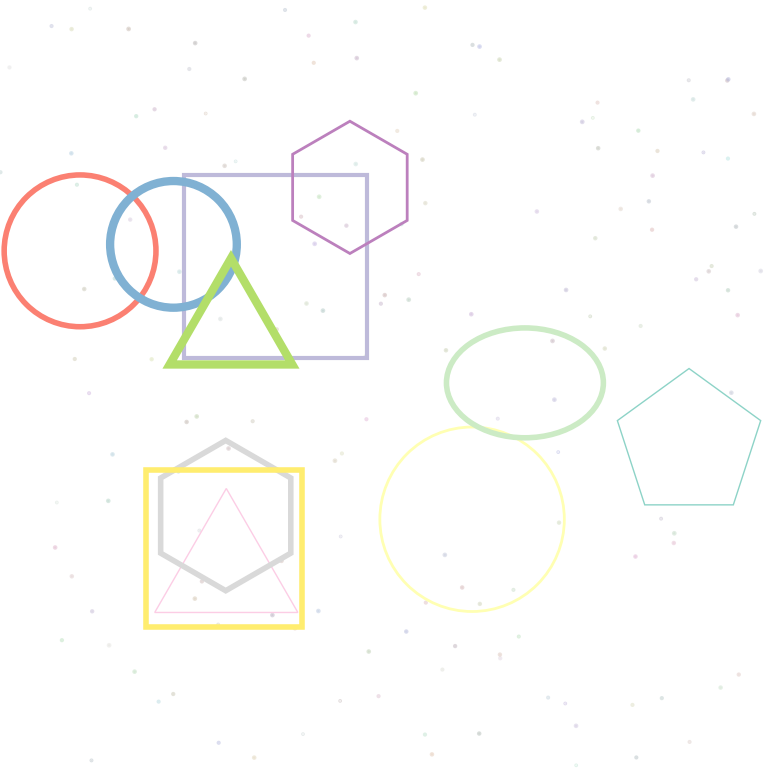[{"shape": "pentagon", "thickness": 0.5, "radius": 0.49, "center": [0.895, 0.424]}, {"shape": "circle", "thickness": 1, "radius": 0.6, "center": [0.613, 0.326]}, {"shape": "square", "thickness": 1.5, "radius": 0.59, "center": [0.358, 0.653]}, {"shape": "circle", "thickness": 2, "radius": 0.49, "center": [0.104, 0.674]}, {"shape": "circle", "thickness": 3, "radius": 0.41, "center": [0.225, 0.683]}, {"shape": "triangle", "thickness": 3, "radius": 0.46, "center": [0.3, 0.573]}, {"shape": "triangle", "thickness": 0.5, "radius": 0.54, "center": [0.294, 0.258]}, {"shape": "hexagon", "thickness": 2, "radius": 0.49, "center": [0.293, 0.33]}, {"shape": "hexagon", "thickness": 1, "radius": 0.43, "center": [0.454, 0.757]}, {"shape": "oval", "thickness": 2, "radius": 0.51, "center": [0.682, 0.503]}, {"shape": "square", "thickness": 2, "radius": 0.51, "center": [0.291, 0.288]}]